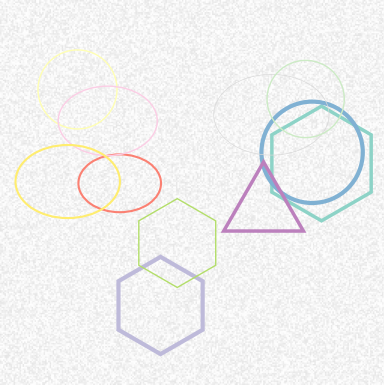[{"shape": "hexagon", "thickness": 2.5, "radius": 0.74, "center": [0.835, 0.575]}, {"shape": "circle", "thickness": 1, "radius": 0.51, "center": [0.201, 0.768]}, {"shape": "hexagon", "thickness": 3, "radius": 0.63, "center": [0.417, 0.207]}, {"shape": "oval", "thickness": 1.5, "radius": 0.54, "center": [0.311, 0.524]}, {"shape": "circle", "thickness": 3, "radius": 0.66, "center": [0.811, 0.604]}, {"shape": "hexagon", "thickness": 1, "radius": 0.58, "center": [0.46, 0.369]}, {"shape": "oval", "thickness": 1, "radius": 0.64, "center": [0.28, 0.686]}, {"shape": "oval", "thickness": 0.5, "radius": 0.75, "center": [0.705, 0.702]}, {"shape": "triangle", "thickness": 2.5, "radius": 0.6, "center": [0.685, 0.46]}, {"shape": "circle", "thickness": 1, "radius": 0.5, "center": [0.794, 0.743]}, {"shape": "oval", "thickness": 1.5, "radius": 0.68, "center": [0.176, 0.528]}]